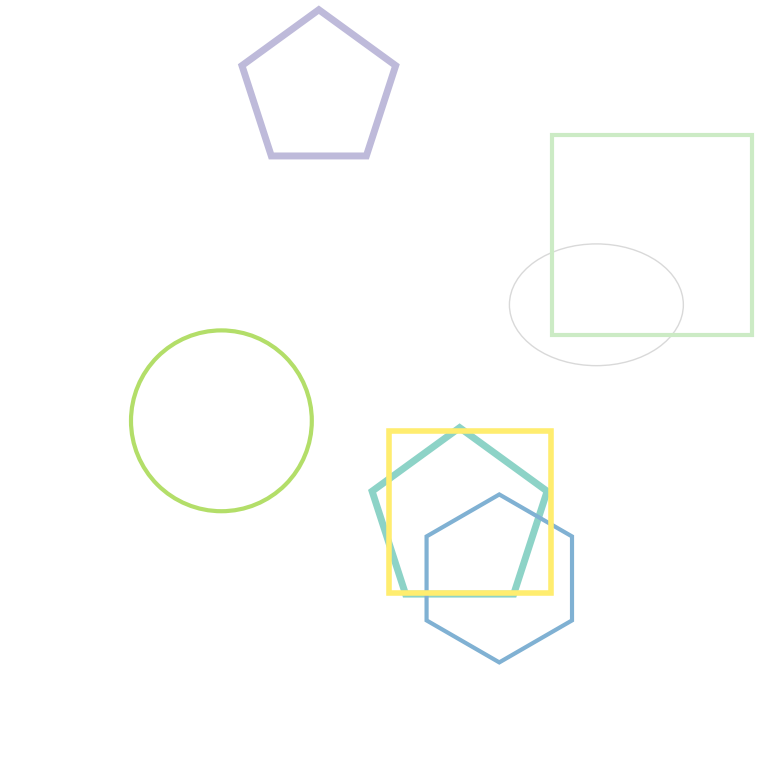[{"shape": "pentagon", "thickness": 2.5, "radius": 0.6, "center": [0.597, 0.325]}, {"shape": "pentagon", "thickness": 2.5, "radius": 0.52, "center": [0.414, 0.882]}, {"shape": "hexagon", "thickness": 1.5, "radius": 0.55, "center": [0.648, 0.249]}, {"shape": "circle", "thickness": 1.5, "radius": 0.59, "center": [0.288, 0.453]}, {"shape": "oval", "thickness": 0.5, "radius": 0.56, "center": [0.775, 0.604]}, {"shape": "square", "thickness": 1.5, "radius": 0.65, "center": [0.847, 0.695]}, {"shape": "square", "thickness": 2, "radius": 0.53, "center": [0.61, 0.335]}]